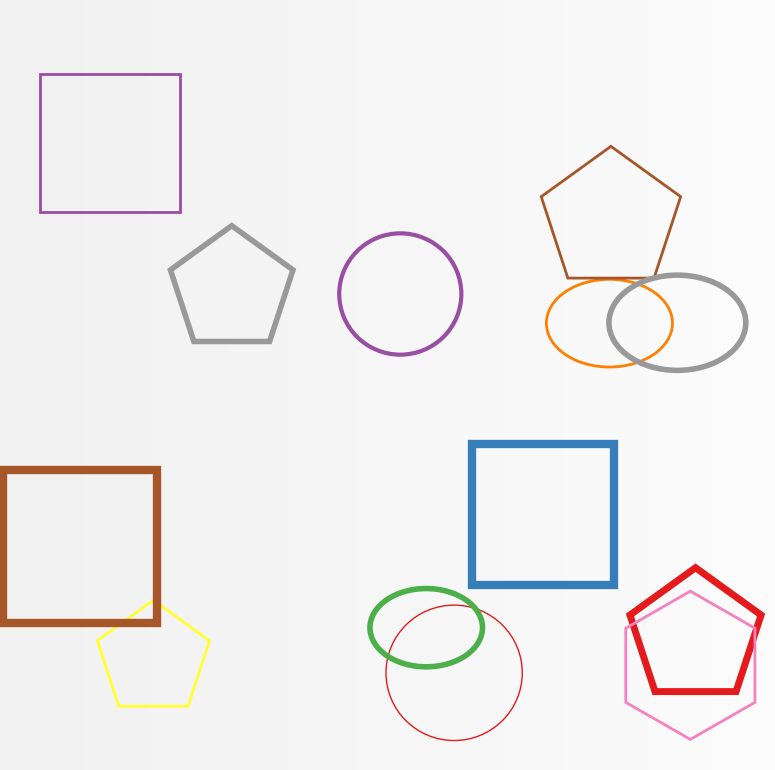[{"shape": "circle", "thickness": 0.5, "radius": 0.44, "center": [0.586, 0.126]}, {"shape": "pentagon", "thickness": 2.5, "radius": 0.44, "center": [0.897, 0.174]}, {"shape": "square", "thickness": 3, "radius": 0.46, "center": [0.701, 0.331]}, {"shape": "oval", "thickness": 2, "radius": 0.36, "center": [0.55, 0.185]}, {"shape": "circle", "thickness": 1.5, "radius": 0.39, "center": [0.517, 0.618]}, {"shape": "square", "thickness": 1, "radius": 0.45, "center": [0.142, 0.815]}, {"shape": "oval", "thickness": 1, "radius": 0.41, "center": [0.786, 0.58]}, {"shape": "pentagon", "thickness": 1, "radius": 0.38, "center": [0.198, 0.144]}, {"shape": "square", "thickness": 3, "radius": 0.5, "center": [0.104, 0.29]}, {"shape": "pentagon", "thickness": 1, "radius": 0.47, "center": [0.788, 0.715]}, {"shape": "hexagon", "thickness": 1, "radius": 0.48, "center": [0.891, 0.136]}, {"shape": "oval", "thickness": 2, "radius": 0.44, "center": [0.874, 0.581]}, {"shape": "pentagon", "thickness": 2, "radius": 0.42, "center": [0.299, 0.624]}]